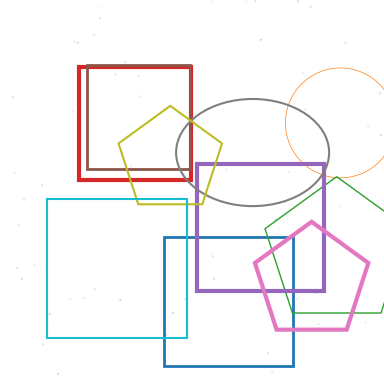[{"shape": "square", "thickness": 2, "radius": 0.84, "center": [0.594, 0.218]}, {"shape": "circle", "thickness": 0.5, "radius": 0.71, "center": [0.884, 0.681]}, {"shape": "pentagon", "thickness": 1, "radius": 0.98, "center": [0.875, 0.345]}, {"shape": "square", "thickness": 3, "radius": 0.73, "center": [0.351, 0.68]}, {"shape": "square", "thickness": 3, "radius": 0.83, "center": [0.676, 0.409]}, {"shape": "square", "thickness": 2, "radius": 0.67, "center": [0.36, 0.697]}, {"shape": "pentagon", "thickness": 3, "radius": 0.77, "center": [0.809, 0.269]}, {"shape": "oval", "thickness": 1.5, "radius": 0.99, "center": [0.656, 0.604]}, {"shape": "pentagon", "thickness": 1.5, "radius": 0.71, "center": [0.442, 0.584]}, {"shape": "square", "thickness": 1.5, "radius": 0.91, "center": [0.305, 0.303]}]